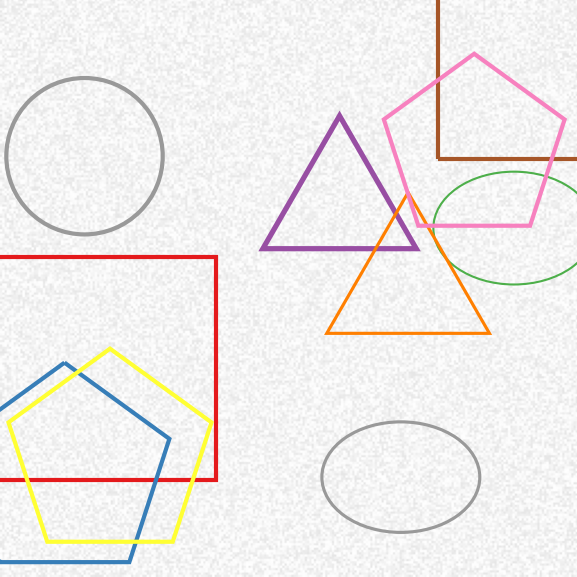[{"shape": "square", "thickness": 2, "radius": 0.97, "center": [0.181, 0.361]}, {"shape": "pentagon", "thickness": 2, "radius": 0.95, "center": [0.112, 0.18]}, {"shape": "oval", "thickness": 1, "radius": 0.7, "center": [0.89, 0.604]}, {"shape": "triangle", "thickness": 2.5, "radius": 0.77, "center": [0.588, 0.645]}, {"shape": "triangle", "thickness": 1.5, "radius": 0.81, "center": [0.707, 0.503]}, {"shape": "pentagon", "thickness": 2, "radius": 0.92, "center": [0.19, 0.211]}, {"shape": "square", "thickness": 2, "radius": 0.7, "center": [0.897, 0.863]}, {"shape": "pentagon", "thickness": 2, "radius": 0.82, "center": [0.821, 0.741]}, {"shape": "circle", "thickness": 2, "radius": 0.68, "center": [0.146, 0.729]}, {"shape": "oval", "thickness": 1.5, "radius": 0.68, "center": [0.694, 0.173]}]